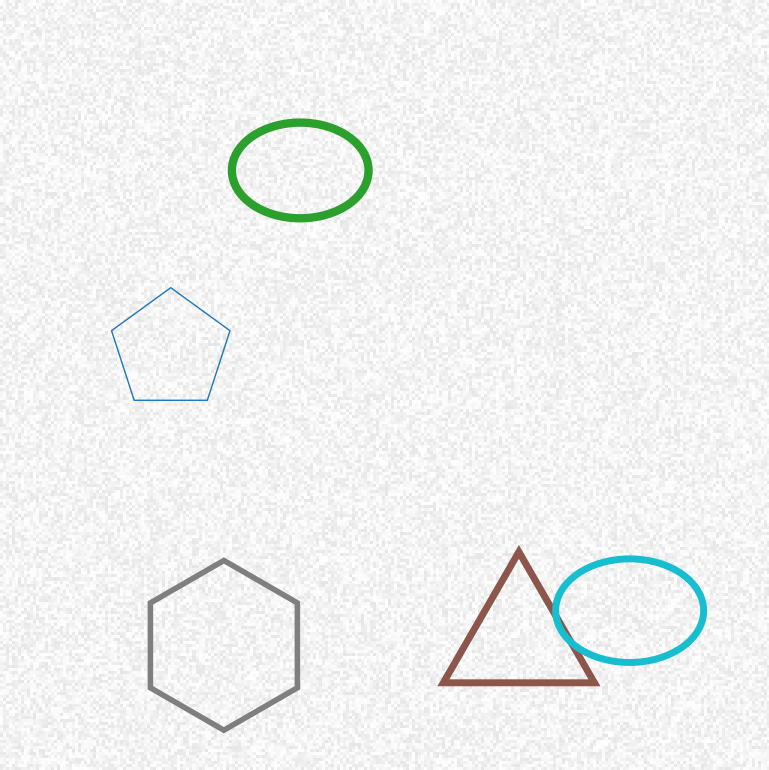[{"shape": "pentagon", "thickness": 0.5, "radius": 0.4, "center": [0.222, 0.546]}, {"shape": "oval", "thickness": 3, "radius": 0.44, "center": [0.39, 0.779]}, {"shape": "triangle", "thickness": 2.5, "radius": 0.57, "center": [0.674, 0.17]}, {"shape": "hexagon", "thickness": 2, "radius": 0.55, "center": [0.291, 0.162]}, {"shape": "oval", "thickness": 2.5, "radius": 0.48, "center": [0.818, 0.207]}]